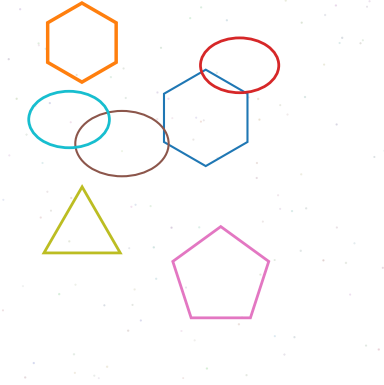[{"shape": "hexagon", "thickness": 1.5, "radius": 0.63, "center": [0.534, 0.694]}, {"shape": "hexagon", "thickness": 2.5, "radius": 0.51, "center": [0.213, 0.889]}, {"shape": "oval", "thickness": 2, "radius": 0.51, "center": [0.622, 0.83]}, {"shape": "oval", "thickness": 1.5, "radius": 0.61, "center": [0.317, 0.627]}, {"shape": "pentagon", "thickness": 2, "radius": 0.66, "center": [0.573, 0.28]}, {"shape": "triangle", "thickness": 2, "radius": 0.57, "center": [0.213, 0.4]}, {"shape": "oval", "thickness": 2, "radius": 0.52, "center": [0.179, 0.69]}]